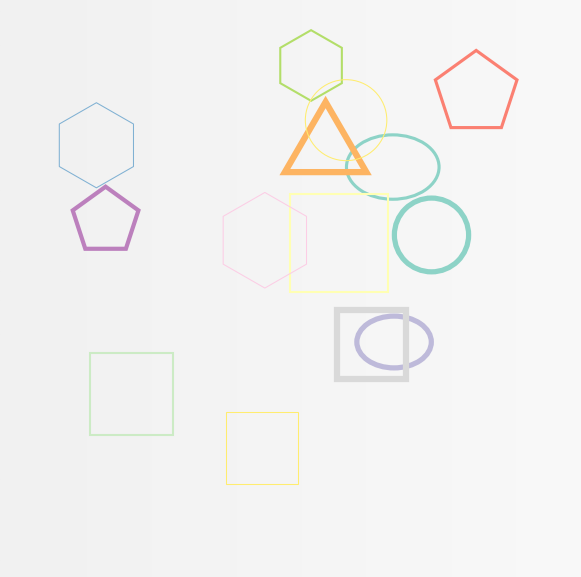[{"shape": "oval", "thickness": 1.5, "radius": 0.4, "center": [0.676, 0.71]}, {"shape": "circle", "thickness": 2.5, "radius": 0.32, "center": [0.742, 0.592]}, {"shape": "square", "thickness": 1, "radius": 0.42, "center": [0.583, 0.578]}, {"shape": "oval", "thickness": 2.5, "radius": 0.32, "center": [0.678, 0.407]}, {"shape": "pentagon", "thickness": 1.5, "radius": 0.37, "center": [0.819, 0.838]}, {"shape": "hexagon", "thickness": 0.5, "radius": 0.37, "center": [0.166, 0.748]}, {"shape": "triangle", "thickness": 3, "radius": 0.4, "center": [0.56, 0.742]}, {"shape": "hexagon", "thickness": 1, "radius": 0.31, "center": [0.535, 0.886]}, {"shape": "hexagon", "thickness": 0.5, "radius": 0.41, "center": [0.456, 0.583]}, {"shape": "square", "thickness": 3, "radius": 0.3, "center": [0.64, 0.403]}, {"shape": "pentagon", "thickness": 2, "radius": 0.3, "center": [0.182, 0.616]}, {"shape": "square", "thickness": 1, "radius": 0.36, "center": [0.226, 0.316]}, {"shape": "square", "thickness": 0.5, "radius": 0.31, "center": [0.451, 0.223]}, {"shape": "circle", "thickness": 0.5, "radius": 0.35, "center": [0.595, 0.791]}]